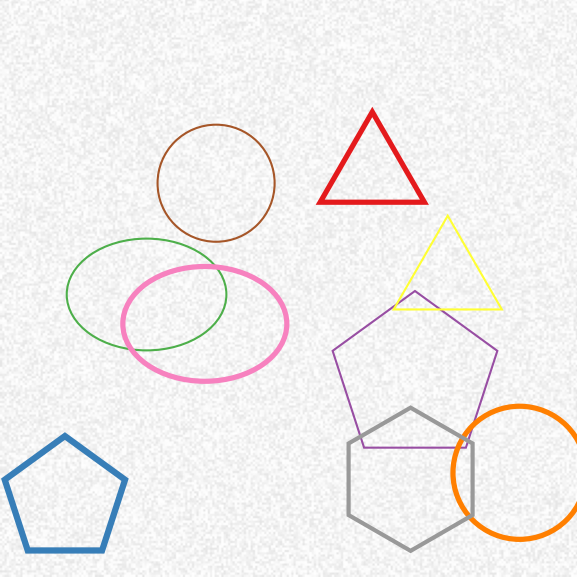[{"shape": "triangle", "thickness": 2.5, "radius": 0.52, "center": [0.645, 0.701]}, {"shape": "pentagon", "thickness": 3, "radius": 0.55, "center": [0.112, 0.135]}, {"shape": "oval", "thickness": 1, "radius": 0.69, "center": [0.254, 0.489]}, {"shape": "pentagon", "thickness": 1, "radius": 0.75, "center": [0.719, 0.345]}, {"shape": "circle", "thickness": 2.5, "radius": 0.58, "center": [0.9, 0.18]}, {"shape": "triangle", "thickness": 1, "radius": 0.54, "center": [0.775, 0.517]}, {"shape": "circle", "thickness": 1, "radius": 0.51, "center": [0.374, 0.682]}, {"shape": "oval", "thickness": 2.5, "radius": 0.71, "center": [0.355, 0.438]}, {"shape": "hexagon", "thickness": 2, "radius": 0.62, "center": [0.711, 0.169]}]